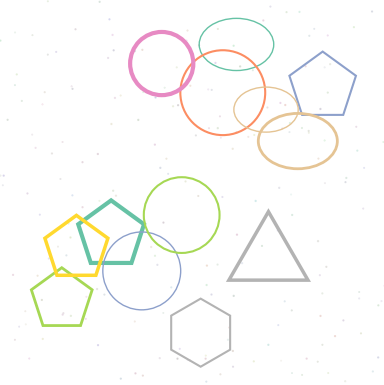[{"shape": "oval", "thickness": 1, "radius": 0.48, "center": [0.614, 0.885]}, {"shape": "pentagon", "thickness": 3, "radius": 0.45, "center": [0.289, 0.39]}, {"shape": "circle", "thickness": 1.5, "radius": 0.55, "center": [0.579, 0.759]}, {"shape": "circle", "thickness": 1, "radius": 0.51, "center": [0.368, 0.296]}, {"shape": "pentagon", "thickness": 1.5, "radius": 0.45, "center": [0.838, 0.775]}, {"shape": "circle", "thickness": 3, "radius": 0.41, "center": [0.42, 0.835]}, {"shape": "pentagon", "thickness": 2, "radius": 0.42, "center": [0.16, 0.222]}, {"shape": "circle", "thickness": 1.5, "radius": 0.49, "center": [0.472, 0.441]}, {"shape": "pentagon", "thickness": 2.5, "radius": 0.43, "center": [0.198, 0.355]}, {"shape": "oval", "thickness": 2, "radius": 0.51, "center": [0.774, 0.634]}, {"shape": "oval", "thickness": 1, "radius": 0.42, "center": [0.691, 0.715]}, {"shape": "triangle", "thickness": 2.5, "radius": 0.59, "center": [0.697, 0.332]}, {"shape": "hexagon", "thickness": 1.5, "radius": 0.44, "center": [0.521, 0.136]}]